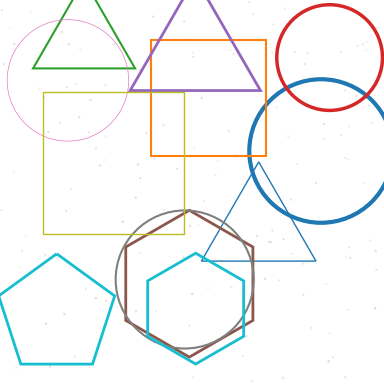[{"shape": "triangle", "thickness": 1, "radius": 0.86, "center": [0.672, 0.408]}, {"shape": "circle", "thickness": 3, "radius": 0.93, "center": [0.834, 0.608]}, {"shape": "square", "thickness": 1.5, "radius": 0.75, "center": [0.541, 0.746]}, {"shape": "triangle", "thickness": 1.5, "radius": 0.76, "center": [0.218, 0.899]}, {"shape": "circle", "thickness": 2.5, "radius": 0.69, "center": [0.856, 0.85]}, {"shape": "triangle", "thickness": 2, "radius": 0.98, "center": [0.507, 0.863]}, {"shape": "hexagon", "thickness": 2, "radius": 0.95, "center": [0.492, 0.263]}, {"shape": "circle", "thickness": 0.5, "radius": 0.79, "center": [0.176, 0.791]}, {"shape": "circle", "thickness": 1.5, "radius": 0.9, "center": [0.48, 0.274]}, {"shape": "square", "thickness": 1, "radius": 0.92, "center": [0.295, 0.577]}, {"shape": "hexagon", "thickness": 2, "radius": 0.72, "center": [0.508, 0.198]}, {"shape": "pentagon", "thickness": 2, "radius": 0.79, "center": [0.147, 0.182]}]